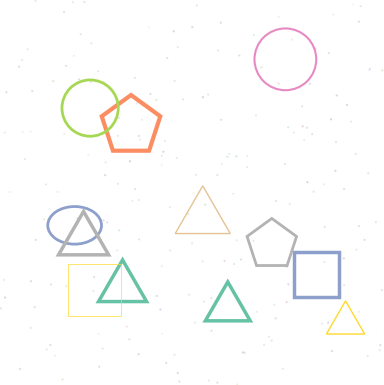[{"shape": "triangle", "thickness": 2.5, "radius": 0.36, "center": [0.318, 0.253]}, {"shape": "triangle", "thickness": 2.5, "radius": 0.34, "center": [0.592, 0.2]}, {"shape": "pentagon", "thickness": 3, "radius": 0.4, "center": [0.34, 0.673]}, {"shape": "oval", "thickness": 2, "radius": 0.35, "center": [0.194, 0.415]}, {"shape": "square", "thickness": 2.5, "radius": 0.29, "center": [0.821, 0.286]}, {"shape": "circle", "thickness": 1.5, "radius": 0.4, "center": [0.741, 0.846]}, {"shape": "circle", "thickness": 2, "radius": 0.37, "center": [0.234, 0.719]}, {"shape": "triangle", "thickness": 1, "radius": 0.29, "center": [0.897, 0.161]}, {"shape": "square", "thickness": 0.5, "radius": 0.34, "center": [0.245, 0.246]}, {"shape": "triangle", "thickness": 1, "radius": 0.41, "center": [0.527, 0.435]}, {"shape": "pentagon", "thickness": 2, "radius": 0.34, "center": [0.706, 0.365]}, {"shape": "triangle", "thickness": 2.5, "radius": 0.38, "center": [0.217, 0.376]}]